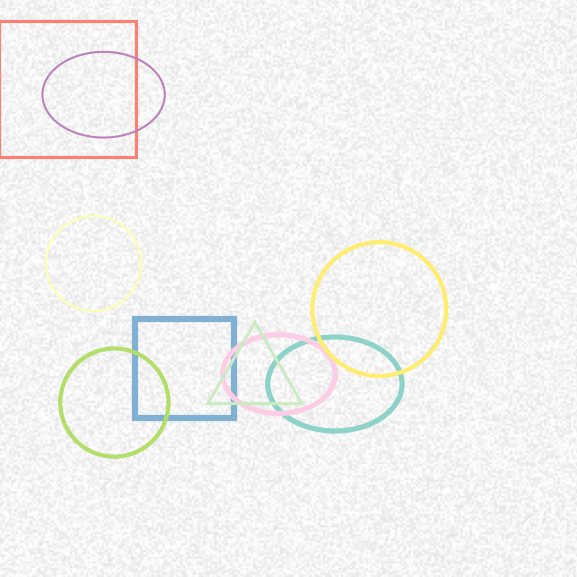[{"shape": "oval", "thickness": 2.5, "radius": 0.58, "center": [0.58, 0.334]}, {"shape": "circle", "thickness": 1, "radius": 0.41, "center": [0.162, 0.543]}, {"shape": "square", "thickness": 1.5, "radius": 0.59, "center": [0.117, 0.845]}, {"shape": "square", "thickness": 3, "radius": 0.43, "center": [0.319, 0.361]}, {"shape": "circle", "thickness": 2, "radius": 0.47, "center": [0.198, 0.302]}, {"shape": "oval", "thickness": 2.5, "radius": 0.49, "center": [0.483, 0.351]}, {"shape": "oval", "thickness": 1, "radius": 0.53, "center": [0.179, 0.835]}, {"shape": "triangle", "thickness": 1.5, "radius": 0.47, "center": [0.441, 0.347]}, {"shape": "circle", "thickness": 2, "radius": 0.58, "center": [0.657, 0.464]}]